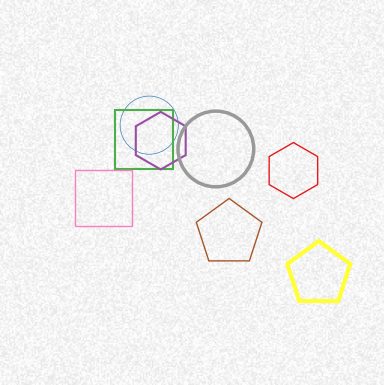[{"shape": "hexagon", "thickness": 1, "radius": 0.36, "center": [0.762, 0.557]}, {"shape": "circle", "thickness": 0.5, "radius": 0.38, "center": [0.388, 0.675]}, {"shape": "square", "thickness": 1.5, "radius": 0.38, "center": [0.373, 0.638]}, {"shape": "hexagon", "thickness": 1.5, "radius": 0.37, "center": [0.418, 0.635]}, {"shape": "pentagon", "thickness": 3, "radius": 0.43, "center": [0.828, 0.288]}, {"shape": "pentagon", "thickness": 1, "radius": 0.45, "center": [0.595, 0.395]}, {"shape": "square", "thickness": 1, "radius": 0.37, "center": [0.269, 0.486]}, {"shape": "circle", "thickness": 2.5, "radius": 0.49, "center": [0.561, 0.613]}]